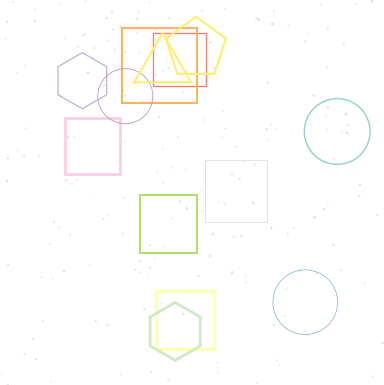[{"shape": "circle", "thickness": 1, "radius": 0.43, "center": [0.876, 0.658]}, {"shape": "square", "thickness": 2.5, "radius": 0.38, "center": [0.48, 0.169]}, {"shape": "hexagon", "thickness": 1, "radius": 0.36, "center": [0.214, 0.79]}, {"shape": "square", "thickness": 1, "radius": 0.35, "center": [0.467, 0.845]}, {"shape": "circle", "thickness": 0.5, "radius": 0.42, "center": [0.793, 0.215]}, {"shape": "square", "thickness": 1.5, "radius": 0.49, "center": [0.414, 0.83]}, {"shape": "square", "thickness": 1.5, "radius": 0.37, "center": [0.437, 0.418]}, {"shape": "square", "thickness": 2, "radius": 0.36, "center": [0.239, 0.621]}, {"shape": "square", "thickness": 0.5, "radius": 0.4, "center": [0.613, 0.504]}, {"shape": "circle", "thickness": 0.5, "radius": 0.36, "center": [0.326, 0.75]}, {"shape": "hexagon", "thickness": 2, "radius": 0.38, "center": [0.455, 0.139]}, {"shape": "pentagon", "thickness": 1.5, "radius": 0.41, "center": [0.509, 0.875]}, {"shape": "triangle", "thickness": 1.5, "radius": 0.43, "center": [0.422, 0.829]}]